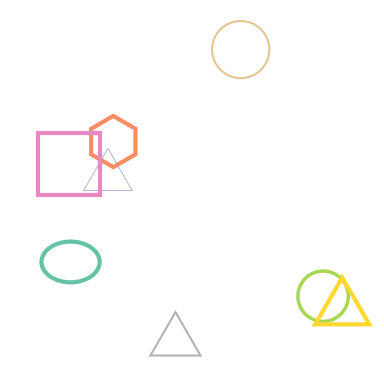[{"shape": "oval", "thickness": 3, "radius": 0.38, "center": [0.183, 0.32]}, {"shape": "hexagon", "thickness": 3, "radius": 0.33, "center": [0.294, 0.632]}, {"shape": "triangle", "thickness": 0.5, "radius": 0.37, "center": [0.28, 0.541]}, {"shape": "square", "thickness": 3, "radius": 0.4, "center": [0.178, 0.575]}, {"shape": "circle", "thickness": 2.5, "radius": 0.33, "center": [0.839, 0.231]}, {"shape": "triangle", "thickness": 3, "radius": 0.41, "center": [0.889, 0.198]}, {"shape": "circle", "thickness": 1.5, "radius": 0.37, "center": [0.625, 0.871]}, {"shape": "triangle", "thickness": 1.5, "radius": 0.38, "center": [0.456, 0.114]}]